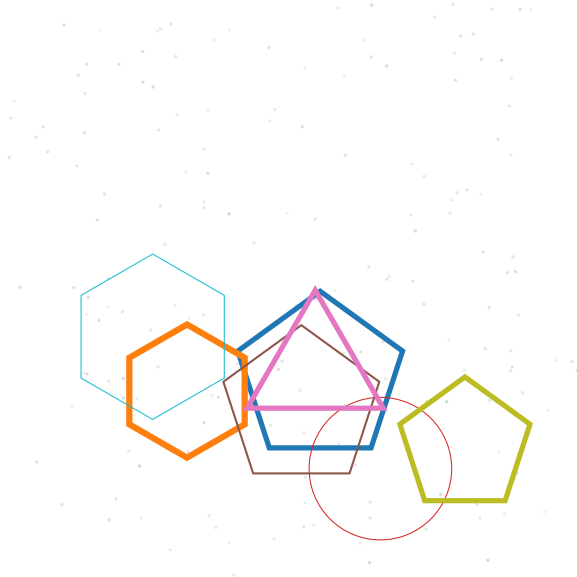[{"shape": "pentagon", "thickness": 2.5, "radius": 0.75, "center": [0.554, 0.345]}, {"shape": "hexagon", "thickness": 3, "radius": 0.58, "center": [0.324, 0.322]}, {"shape": "circle", "thickness": 0.5, "radius": 0.62, "center": [0.659, 0.188]}, {"shape": "pentagon", "thickness": 1, "radius": 0.71, "center": [0.522, 0.294]}, {"shape": "triangle", "thickness": 2.5, "radius": 0.68, "center": [0.546, 0.36]}, {"shape": "pentagon", "thickness": 2.5, "radius": 0.59, "center": [0.805, 0.228]}, {"shape": "hexagon", "thickness": 0.5, "radius": 0.72, "center": [0.264, 0.416]}]